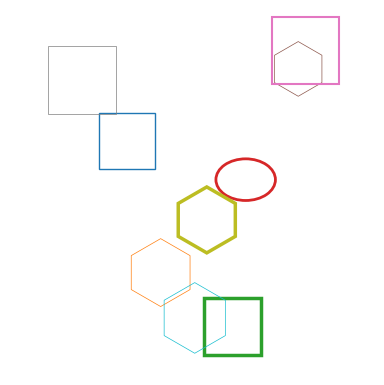[{"shape": "square", "thickness": 1, "radius": 0.37, "center": [0.33, 0.634]}, {"shape": "hexagon", "thickness": 0.5, "radius": 0.44, "center": [0.417, 0.292]}, {"shape": "square", "thickness": 2.5, "radius": 0.37, "center": [0.605, 0.153]}, {"shape": "oval", "thickness": 2, "radius": 0.39, "center": [0.638, 0.533]}, {"shape": "hexagon", "thickness": 0.5, "radius": 0.36, "center": [0.775, 0.821]}, {"shape": "square", "thickness": 1.5, "radius": 0.44, "center": [0.793, 0.868]}, {"shape": "square", "thickness": 0.5, "radius": 0.44, "center": [0.212, 0.793]}, {"shape": "hexagon", "thickness": 2.5, "radius": 0.43, "center": [0.537, 0.429]}, {"shape": "hexagon", "thickness": 0.5, "radius": 0.46, "center": [0.506, 0.174]}]